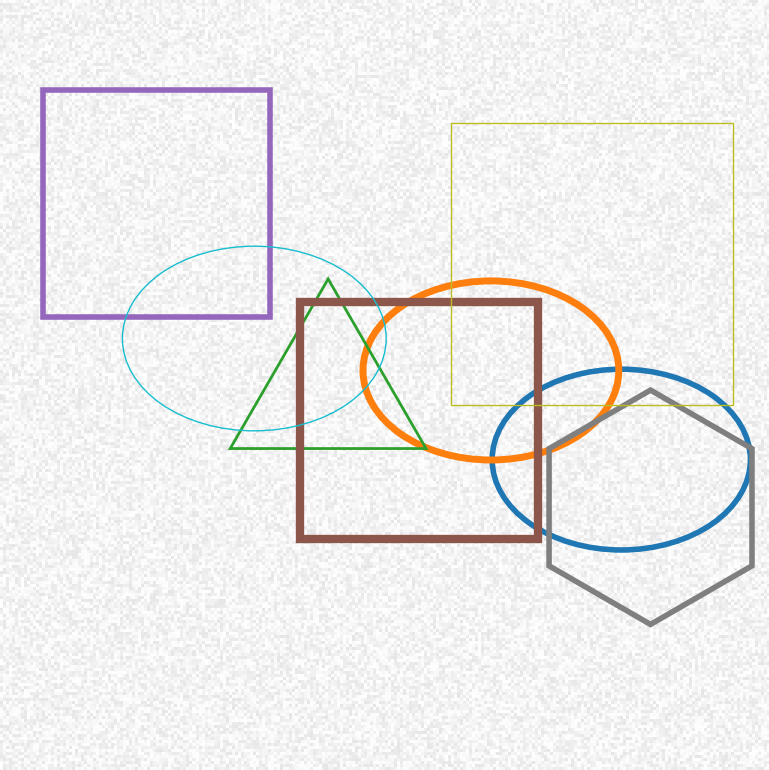[{"shape": "oval", "thickness": 2, "radius": 0.84, "center": [0.807, 0.403]}, {"shape": "oval", "thickness": 2.5, "radius": 0.83, "center": [0.638, 0.519]}, {"shape": "triangle", "thickness": 1, "radius": 0.73, "center": [0.426, 0.491]}, {"shape": "square", "thickness": 2, "radius": 0.74, "center": [0.203, 0.735]}, {"shape": "square", "thickness": 3, "radius": 0.77, "center": [0.544, 0.454]}, {"shape": "hexagon", "thickness": 2, "radius": 0.76, "center": [0.845, 0.341]}, {"shape": "square", "thickness": 0.5, "radius": 0.92, "center": [0.769, 0.658]}, {"shape": "oval", "thickness": 0.5, "radius": 0.86, "center": [0.33, 0.56]}]